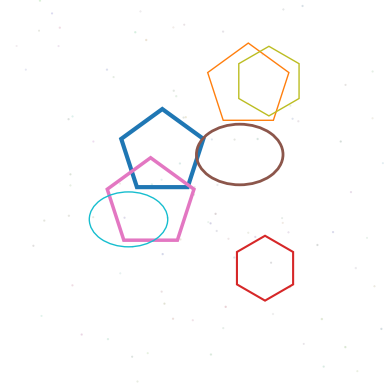[{"shape": "pentagon", "thickness": 3, "radius": 0.56, "center": [0.422, 0.605]}, {"shape": "pentagon", "thickness": 1, "radius": 0.55, "center": [0.645, 0.777]}, {"shape": "hexagon", "thickness": 1.5, "radius": 0.42, "center": [0.688, 0.303]}, {"shape": "oval", "thickness": 2, "radius": 0.56, "center": [0.623, 0.599]}, {"shape": "pentagon", "thickness": 2.5, "radius": 0.59, "center": [0.391, 0.472]}, {"shape": "hexagon", "thickness": 1, "radius": 0.45, "center": [0.699, 0.789]}, {"shape": "oval", "thickness": 1, "radius": 0.51, "center": [0.334, 0.43]}]